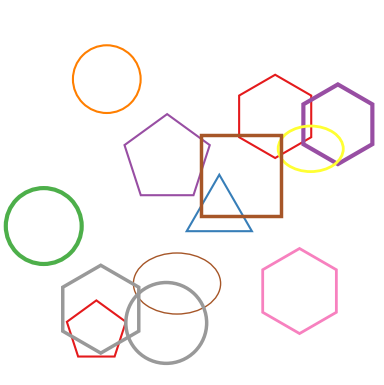[{"shape": "pentagon", "thickness": 1.5, "radius": 0.4, "center": [0.25, 0.139]}, {"shape": "hexagon", "thickness": 1.5, "radius": 0.54, "center": [0.715, 0.698]}, {"shape": "triangle", "thickness": 1.5, "radius": 0.49, "center": [0.57, 0.448]}, {"shape": "circle", "thickness": 3, "radius": 0.49, "center": [0.114, 0.413]}, {"shape": "hexagon", "thickness": 3, "radius": 0.52, "center": [0.878, 0.677]}, {"shape": "pentagon", "thickness": 1.5, "radius": 0.58, "center": [0.434, 0.587]}, {"shape": "circle", "thickness": 1.5, "radius": 0.44, "center": [0.277, 0.794]}, {"shape": "oval", "thickness": 2, "radius": 0.42, "center": [0.807, 0.613]}, {"shape": "square", "thickness": 2.5, "radius": 0.52, "center": [0.626, 0.545]}, {"shape": "oval", "thickness": 1, "radius": 0.57, "center": [0.46, 0.264]}, {"shape": "hexagon", "thickness": 2, "radius": 0.55, "center": [0.778, 0.244]}, {"shape": "circle", "thickness": 2.5, "radius": 0.52, "center": [0.432, 0.161]}, {"shape": "hexagon", "thickness": 2.5, "radius": 0.57, "center": [0.262, 0.197]}]